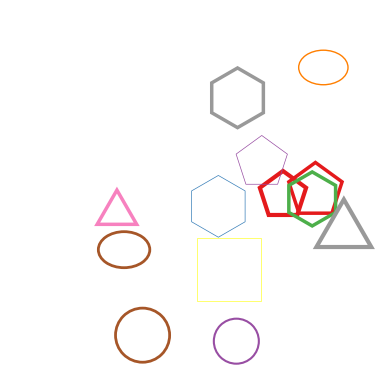[{"shape": "pentagon", "thickness": 3, "radius": 0.32, "center": [0.735, 0.493]}, {"shape": "pentagon", "thickness": 2.5, "radius": 0.36, "center": [0.819, 0.505]}, {"shape": "hexagon", "thickness": 0.5, "radius": 0.4, "center": [0.567, 0.464]}, {"shape": "hexagon", "thickness": 2.5, "radius": 0.35, "center": [0.811, 0.483]}, {"shape": "pentagon", "thickness": 0.5, "radius": 0.35, "center": [0.68, 0.578]}, {"shape": "circle", "thickness": 1.5, "radius": 0.29, "center": [0.614, 0.114]}, {"shape": "oval", "thickness": 1, "radius": 0.32, "center": [0.84, 0.825]}, {"shape": "square", "thickness": 0.5, "radius": 0.41, "center": [0.595, 0.3]}, {"shape": "oval", "thickness": 2, "radius": 0.33, "center": [0.322, 0.351]}, {"shape": "circle", "thickness": 2, "radius": 0.35, "center": [0.37, 0.129]}, {"shape": "triangle", "thickness": 2.5, "radius": 0.3, "center": [0.304, 0.447]}, {"shape": "triangle", "thickness": 3, "radius": 0.41, "center": [0.893, 0.4]}, {"shape": "hexagon", "thickness": 2.5, "radius": 0.39, "center": [0.617, 0.746]}]